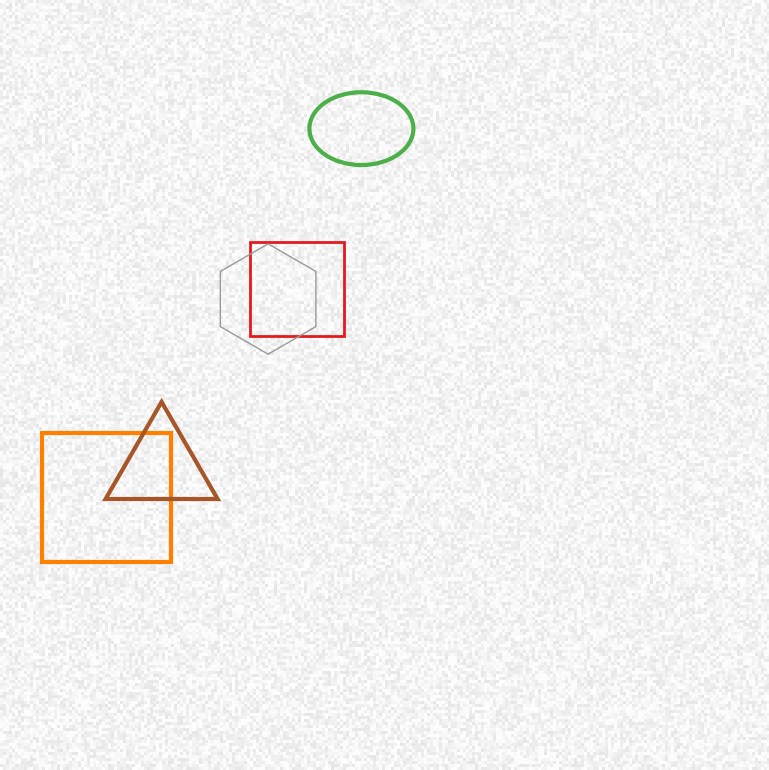[{"shape": "square", "thickness": 1, "radius": 0.31, "center": [0.385, 0.625]}, {"shape": "oval", "thickness": 1.5, "radius": 0.34, "center": [0.469, 0.833]}, {"shape": "square", "thickness": 1.5, "radius": 0.42, "center": [0.138, 0.354]}, {"shape": "triangle", "thickness": 1.5, "radius": 0.42, "center": [0.21, 0.394]}, {"shape": "hexagon", "thickness": 0.5, "radius": 0.36, "center": [0.348, 0.612]}]